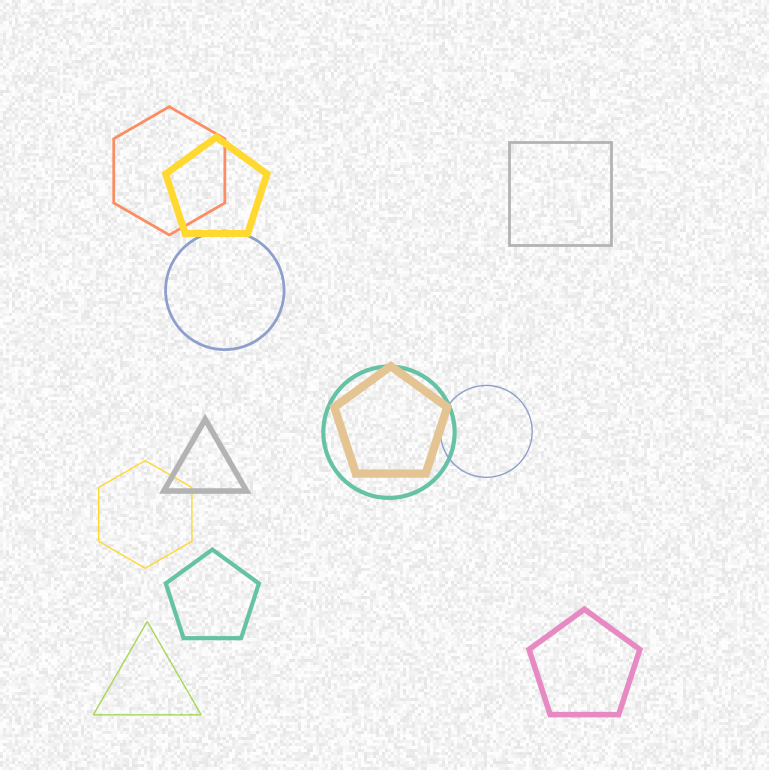[{"shape": "pentagon", "thickness": 1.5, "radius": 0.32, "center": [0.276, 0.223]}, {"shape": "circle", "thickness": 1.5, "radius": 0.43, "center": [0.505, 0.439]}, {"shape": "hexagon", "thickness": 1, "radius": 0.42, "center": [0.22, 0.778]}, {"shape": "circle", "thickness": 0.5, "radius": 0.3, "center": [0.631, 0.44]}, {"shape": "circle", "thickness": 1, "radius": 0.38, "center": [0.292, 0.623]}, {"shape": "pentagon", "thickness": 2, "radius": 0.38, "center": [0.759, 0.133]}, {"shape": "triangle", "thickness": 0.5, "radius": 0.4, "center": [0.191, 0.112]}, {"shape": "pentagon", "thickness": 2.5, "radius": 0.35, "center": [0.281, 0.753]}, {"shape": "hexagon", "thickness": 0.5, "radius": 0.35, "center": [0.189, 0.332]}, {"shape": "pentagon", "thickness": 3, "radius": 0.39, "center": [0.508, 0.447]}, {"shape": "triangle", "thickness": 2, "radius": 0.31, "center": [0.266, 0.393]}, {"shape": "square", "thickness": 1, "radius": 0.33, "center": [0.727, 0.749]}]